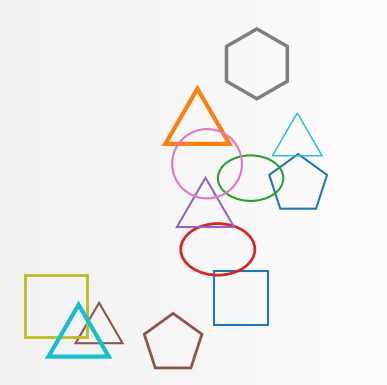[{"shape": "pentagon", "thickness": 1.5, "radius": 0.39, "center": [0.769, 0.521]}, {"shape": "square", "thickness": 1.5, "radius": 0.35, "center": [0.622, 0.225]}, {"shape": "triangle", "thickness": 3, "radius": 0.48, "center": [0.509, 0.674]}, {"shape": "oval", "thickness": 1.5, "radius": 0.42, "center": [0.647, 0.537]}, {"shape": "oval", "thickness": 2, "radius": 0.48, "center": [0.562, 0.352]}, {"shape": "triangle", "thickness": 1.5, "radius": 0.43, "center": [0.53, 0.453]}, {"shape": "pentagon", "thickness": 2, "radius": 0.39, "center": [0.447, 0.108]}, {"shape": "triangle", "thickness": 1.5, "radius": 0.35, "center": [0.256, 0.144]}, {"shape": "circle", "thickness": 1.5, "radius": 0.45, "center": [0.534, 0.575]}, {"shape": "hexagon", "thickness": 2.5, "radius": 0.45, "center": [0.663, 0.834]}, {"shape": "square", "thickness": 2, "radius": 0.4, "center": [0.145, 0.205]}, {"shape": "triangle", "thickness": 1, "radius": 0.37, "center": [0.767, 0.632]}, {"shape": "triangle", "thickness": 3, "radius": 0.45, "center": [0.203, 0.119]}]